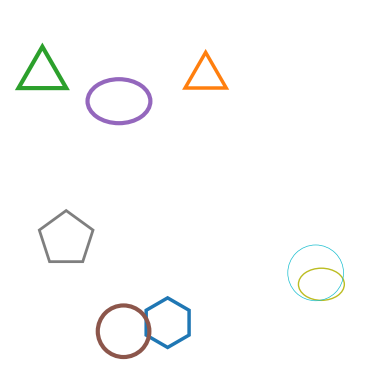[{"shape": "hexagon", "thickness": 2.5, "radius": 0.32, "center": [0.435, 0.162]}, {"shape": "triangle", "thickness": 2.5, "radius": 0.31, "center": [0.534, 0.802]}, {"shape": "triangle", "thickness": 3, "radius": 0.36, "center": [0.11, 0.807]}, {"shape": "oval", "thickness": 3, "radius": 0.41, "center": [0.309, 0.737]}, {"shape": "circle", "thickness": 3, "radius": 0.33, "center": [0.321, 0.14]}, {"shape": "pentagon", "thickness": 2, "radius": 0.37, "center": [0.172, 0.38]}, {"shape": "oval", "thickness": 1, "radius": 0.3, "center": [0.835, 0.262]}, {"shape": "circle", "thickness": 0.5, "radius": 0.36, "center": [0.82, 0.291]}]